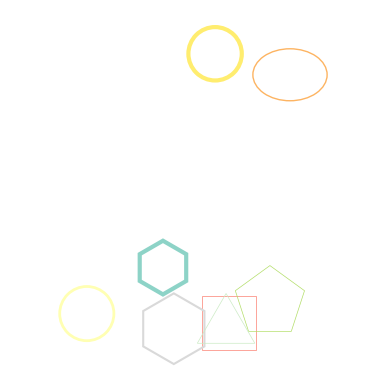[{"shape": "hexagon", "thickness": 3, "radius": 0.35, "center": [0.423, 0.305]}, {"shape": "circle", "thickness": 2, "radius": 0.35, "center": [0.225, 0.185]}, {"shape": "square", "thickness": 0.5, "radius": 0.35, "center": [0.594, 0.162]}, {"shape": "oval", "thickness": 1, "radius": 0.48, "center": [0.753, 0.806]}, {"shape": "pentagon", "thickness": 0.5, "radius": 0.47, "center": [0.701, 0.216]}, {"shape": "hexagon", "thickness": 1.5, "radius": 0.46, "center": [0.451, 0.146]}, {"shape": "triangle", "thickness": 0.5, "radius": 0.43, "center": [0.587, 0.151]}, {"shape": "circle", "thickness": 3, "radius": 0.35, "center": [0.559, 0.86]}]